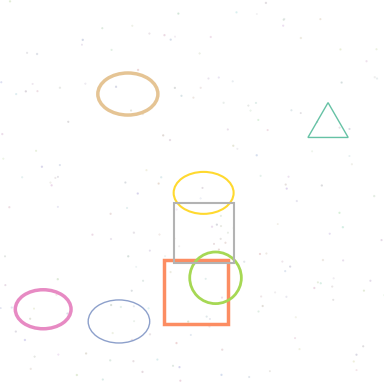[{"shape": "triangle", "thickness": 1, "radius": 0.3, "center": [0.852, 0.673]}, {"shape": "square", "thickness": 2.5, "radius": 0.41, "center": [0.509, 0.242]}, {"shape": "oval", "thickness": 1, "radius": 0.4, "center": [0.309, 0.165]}, {"shape": "oval", "thickness": 2.5, "radius": 0.36, "center": [0.112, 0.197]}, {"shape": "circle", "thickness": 2, "radius": 0.34, "center": [0.56, 0.278]}, {"shape": "oval", "thickness": 1.5, "radius": 0.39, "center": [0.529, 0.499]}, {"shape": "oval", "thickness": 2.5, "radius": 0.39, "center": [0.332, 0.756]}, {"shape": "square", "thickness": 1.5, "radius": 0.39, "center": [0.531, 0.396]}]